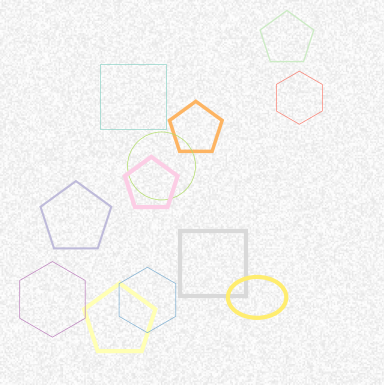[{"shape": "square", "thickness": 0.5, "radius": 0.43, "center": [0.346, 0.75]}, {"shape": "pentagon", "thickness": 3, "radius": 0.49, "center": [0.311, 0.167]}, {"shape": "pentagon", "thickness": 1.5, "radius": 0.48, "center": [0.197, 0.433]}, {"shape": "hexagon", "thickness": 0.5, "radius": 0.34, "center": [0.777, 0.746]}, {"shape": "hexagon", "thickness": 0.5, "radius": 0.42, "center": [0.383, 0.221]}, {"shape": "pentagon", "thickness": 2.5, "radius": 0.36, "center": [0.509, 0.665]}, {"shape": "circle", "thickness": 0.5, "radius": 0.44, "center": [0.42, 0.569]}, {"shape": "pentagon", "thickness": 3, "radius": 0.36, "center": [0.393, 0.521]}, {"shape": "square", "thickness": 3, "radius": 0.42, "center": [0.553, 0.316]}, {"shape": "hexagon", "thickness": 0.5, "radius": 0.49, "center": [0.136, 0.222]}, {"shape": "pentagon", "thickness": 1, "radius": 0.37, "center": [0.745, 0.899]}, {"shape": "oval", "thickness": 3, "radius": 0.38, "center": [0.668, 0.228]}]